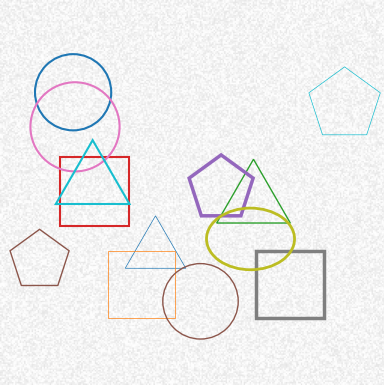[{"shape": "circle", "thickness": 1.5, "radius": 0.49, "center": [0.19, 0.76]}, {"shape": "triangle", "thickness": 0.5, "radius": 0.45, "center": [0.404, 0.349]}, {"shape": "square", "thickness": 0.5, "radius": 0.44, "center": [0.367, 0.261]}, {"shape": "triangle", "thickness": 1, "radius": 0.55, "center": [0.658, 0.476]}, {"shape": "square", "thickness": 1.5, "radius": 0.45, "center": [0.245, 0.502]}, {"shape": "pentagon", "thickness": 2.5, "radius": 0.44, "center": [0.574, 0.51]}, {"shape": "circle", "thickness": 1, "radius": 0.49, "center": [0.521, 0.217]}, {"shape": "pentagon", "thickness": 1, "radius": 0.4, "center": [0.103, 0.324]}, {"shape": "circle", "thickness": 1.5, "radius": 0.58, "center": [0.195, 0.671]}, {"shape": "square", "thickness": 2.5, "radius": 0.44, "center": [0.754, 0.261]}, {"shape": "oval", "thickness": 2, "radius": 0.57, "center": [0.651, 0.379]}, {"shape": "pentagon", "thickness": 0.5, "radius": 0.49, "center": [0.895, 0.729]}, {"shape": "triangle", "thickness": 1.5, "radius": 0.55, "center": [0.241, 0.525]}]